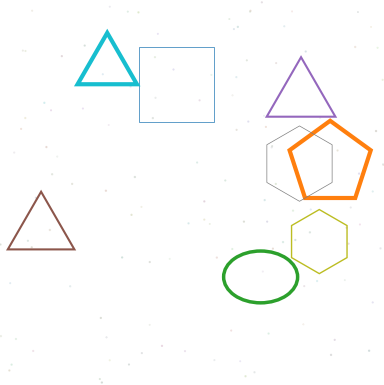[{"shape": "square", "thickness": 0.5, "radius": 0.49, "center": [0.459, 0.781]}, {"shape": "pentagon", "thickness": 3, "radius": 0.55, "center": [0.858, 0.575]}, {"shape": "oval", "thickness": 2.5, "radius": 0.48, "center": [0.677, 0.281]}, {"shape": "triangle", "thickness": 1.5, "radius": 0.52, "center": [0.782, 0.748]}, {"shape": "triangle", "thickness": 1.5, "radius": 0.5, "center": [0.107, 0.402]}, {"shape": "hexagon", "thickness": 0.5, "radius": 0.49, "center": [0.778, 0.575]}, {"shape": "hexagon", "thickness": 1, "radius": 0.42, "center": [0.829, 0.373]}, {"shape": "triangle", "thickness": 3, "radius": 0.44, "center": [0.279, 0.826]}]